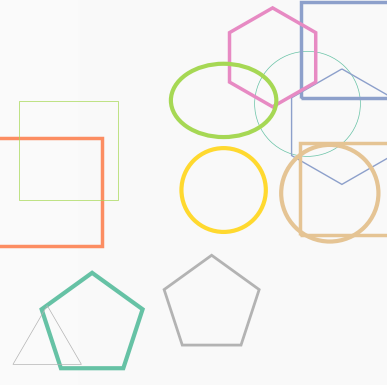[{"shape": "circle", "thickness": 0.5, "radius": 0.68, "center": [0.794, 0.73]}, {"shape": "pentagon", "thickness": 3, "radius": 0.68, "center": [0.238, 0.154]}, {"shape": "square", "thickness": 2.5, "radius": 0.7, "center": [0.123, 0.501]}, {"shape": "square", "thickness": 2.5, "radius": 0.62, "center": [0.9, 0.871]}, {"shape": "hexagon", "thickness": 1, "radius": 0.75, "center": [0.882, 0.671]}, {"shape": "hexagon", "thickness": 2.5, "radius": 0.64, "center": [0.704, 0.851]}, {"shape": "square", "thickness": 0.5, "radius": 0.64, "center": [0.177, 0.61]}, {"shape": "oval", "thickness": 3, "radius": 0.68, "center": [0.577, 0.739]}, {"shape": "circle", "thickness": 3, "radius": 0.54, "center": [0.577, 0.506]}, {"shape": "square", "thickness": 2.5, "radius": 0.6, "center": [0.893, 0.508]}, {"shape": "circle", "thickness": 3, "radius": 0.63, "center": [0.851, 0.498]}, {"shape": "triangle", "thickness": 0.5, "radius": 0.51, "center": [0.122, 0.105]}, {"shape": "pentagon", "thickness": 2, "radius": 0.64, "center": [0.546, 0.208]}]